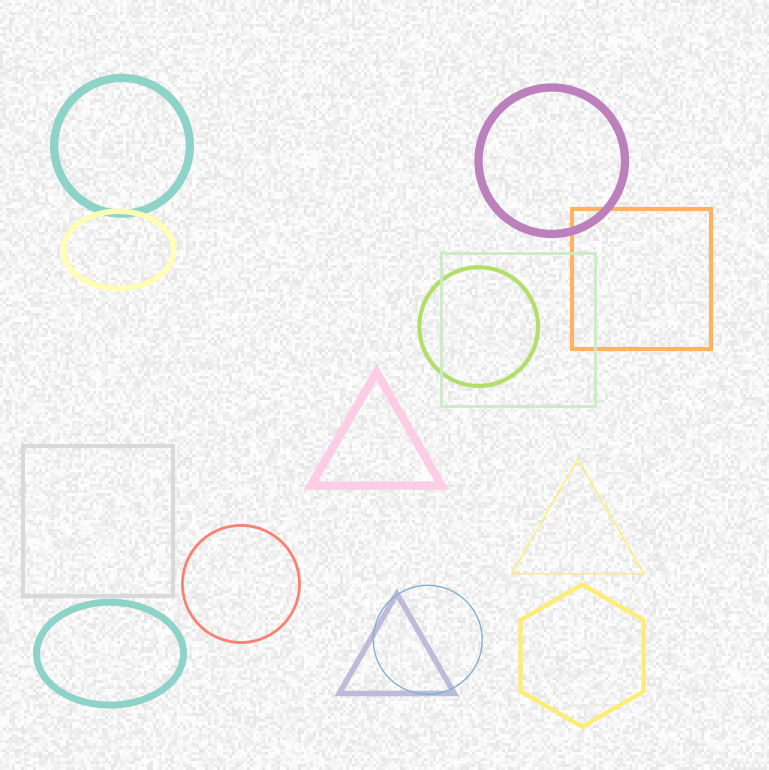[{"shape": "circle", "thickness": 3, "radius": 0.44, "center": [0.158, 0.811]}, {"shape": "oval", "thickness": 2.5, "radius": 0.48, "center": [0.143, 0.151]}, {"shape": "oval", "thickness": 2, "radius": 0.36, "center": [0.154, 0.675]}, {"shape": "triangle", "thickness": 2, "radius": 0.43, "center": [0.515, 0.143]}, {"shape": "circle", "thickness": 1, "radius": 0.38, "center": [0.313, 0.242]}, {"shape": "circle", "thickness": 0.5, "radius": 0.35, "center": [0.556, 0.169]}, {"shape": "square", "thickness": 1.5, "radius": 0.45, "center": [0.833, 0.638]}, {"shape": "circle", "thickness": 1.5, "radius": 0.39, "center": [0.622, 0.576]}, {"shape": "triangle", "thickness": 3, "radius": 0.49, "center": [0.489, 0.418]}, {"shape": "square", "thickness": 1.5, "radius": 0.49, "center": [0.128, 0.324]}, {"shape": "circle", "thickness": 3, "radius": 0.48, "center": [0.717, 0.791]}, {"shape": "square", "thickness": 1, "radius": 0.5, "center": [0.673, 0.572]}, {"shape": "triangle", "thickness": 0.5, "radius": 0.5, "center": [0.75, 0.304]}, {"shape": "hexagon", "thickness": 1.5, "radius": 0.46, "center": [0.756, 0.148]}]